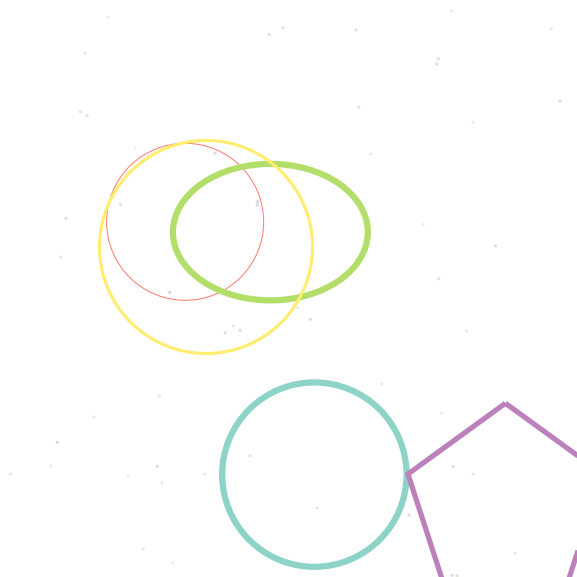[{"shape": "circle", "thickness": 3, "radius": 0.8, "center": [0.544, 0.177]}, {"shape": "circle", "thickness": 0.5, "radius": 0.68, "center": [0.321, 0.615]}, {"shape": "oval", "thickness": 3, "radius": 0.84, "center": [0.468, 0.597]}, {"shape": "pentagon", "thickness": 2.5, "radius": 0.89, "center": [0.875, 0.123]}, {"shape": "circle", "thickness": 1.5, "radius": 0.92, "center": [0.357, 0.571]}]